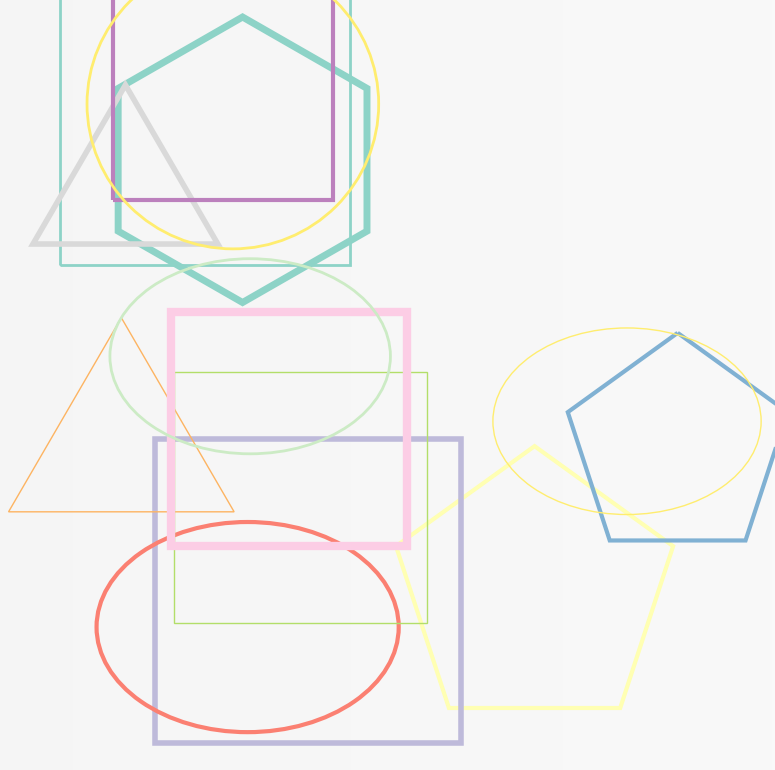[{"shape": "square", "thickness": 1, "radius": 0.94, "center": [0.264, 0.843]}, {"shape": "hexagon", "thickness": 2.5, "radius": 0.93, "center": [0.313, 0.793]}, {"shape": "pentagon", "thickness": 1.5, "radius": 0.94, "center": [0.69, 0.233]}, {"shape": "square", "thickness": 2, "radius": 0.99, "center": [0.398, 0.233]}, {"shape": "oval", "thickness": 1.5, "radius": 0.97, "center": [0.32, 0.186]}, {"shape": "pentagon", "thickness": 1.5, "radius": 0.75, "center": [0.874, 0.419]}, {"shape": "triangle", "thickness": 0.5, "radius": 0.84, "center": [0.157, 0.419]}, {"shape": "square", "thickness": 0.5, "radius": 0.82, "center": [0.388, 0.354]}, {"shape": "square", "thickness": 3, "radius": 0.76, "center": [0.373, 0.443]}, {"shape": "triangle", "thickness": 2, "radius": 0.69, "center": [0.162, 0.752]}, {"shape": "square", "thickness": 1.5, "radius": 0.71, "center": [0.288, 0.883]}, {"shape": "oval", "thickness": 1, "radius": 0.9, "center": [0.323, 0.537]}, {"shape": "circle", "thickness": 1, "radius": 0.94, "center": [0.3, 0.865]}, {"shape": "oval", "thickness": 0.5, "radius": 0.87, "center": [0.809, 0.453]}]